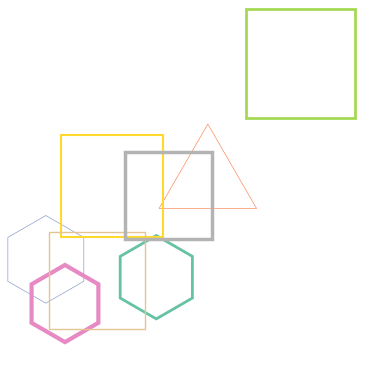[{"shape": "hexagon", "thickness": 2, "radius": 0.54, "center": [0.406, 0.28]}, {"shape": "triangle", "thickness": 0.5, "radius": 0.73, "center": [0.54, 0.532]}, {"shape": "hexagon", "thickness": 0.5, "radius": 0.57, "center": [0.119, 0.326]}, {"shape": "hexagon", "thickness": 3, "radius": 0.5, "center": [0.169, 0.212]}, {"shape": "square", "thickness": 2, "radius": 0.71, "center": [0.78, 0.836]}, {"shape": "square", "thickness": 1.5, "radius": 0.66, "center": [0.29, 0.518]}, {"shape": "square", "thickness": 1, "radius": 0.63, "center": [0.253, 0.272]}, {"shape": "square", "thickness": 2.5, "radius": 0.57, "center": [0.438, 0.492]}]